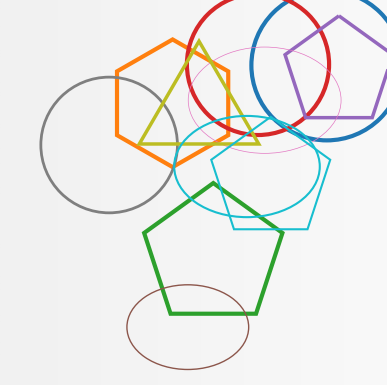[{"shape": "circle", "thickness": 3, "radius": 0.97, "center": [0.843, 0.83]}, {"shape": "hexagon", "thickness": 3, "radius": 0.83, "center": [0.445, 0.732]}, {"shape": "pentagon", "thickness": 3, "radius": 0.94, "center": [0.55, 0.337]}, {"shape": "circle", "thickness": 3, "radius": 0.92, "center": [0.666, 0.833]}, {"shape": "pentagon", "thickness": 2.5, "radius": 0.73, "center": [0.875, 0.813]}, {"shape": "oval", "thickness": 1, "radius": 0.79, "center": [0.485, 0.15]}, {"shape": "oval", "thickness": 0.5, "radius": 0.99, "center": [0.683, 0.74]}, {"shape": "circle", "thickness": 2, "radius": 0.88, "center": [0.282, 0.623]}, {"shape": "triangle", "thickness": 2.5, "radius": 0.89, "center": [0.514, 0.715]}, {"shape": "pentagon", "thickness": 1.5, "radius": 0.81, "center": [0.699, 0.535]}, {"shape": "oval", "thickness": 1.5, "radius": 0.94, "center": [0.637, 0.567]}]